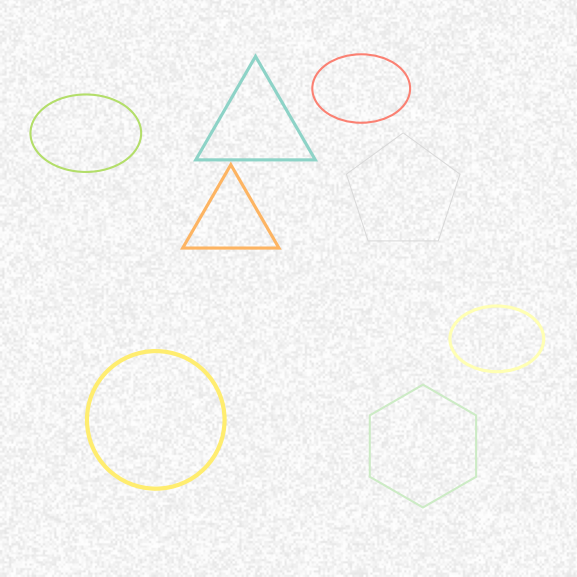[{"shape": "triangle", "thickness": 1.5, "radius": 0.6, "center": [0.442, 0.782]}, {"shape": "oval", "thickness": 1.5, "radius": 0.41, "center": [0.86, 0.412]}, {"shape": "oval", "thickness": 1, "radius": 0.42, "center": [0.625, 0.846]}, {"shape": "triangle", "thickness": 1.5, "radius": 0.48, "center": [0.4, 0.618]}, {"shape": "oval", "thickness": 1, "radius": 0.48, "center": [0.149, 0.768]}, {"shape": "pentagon", "thickness": 0.5, "radius": 0.52, "center": [0.698, 0.666]}, {"shape": "hexagon", "thickness": 1, "radius": 0.53, "center": [0.732, 0.227]}, {"shape": "circle", "thickness": 2, "radius": 0.6, "center": [0.27, 0.272]}]